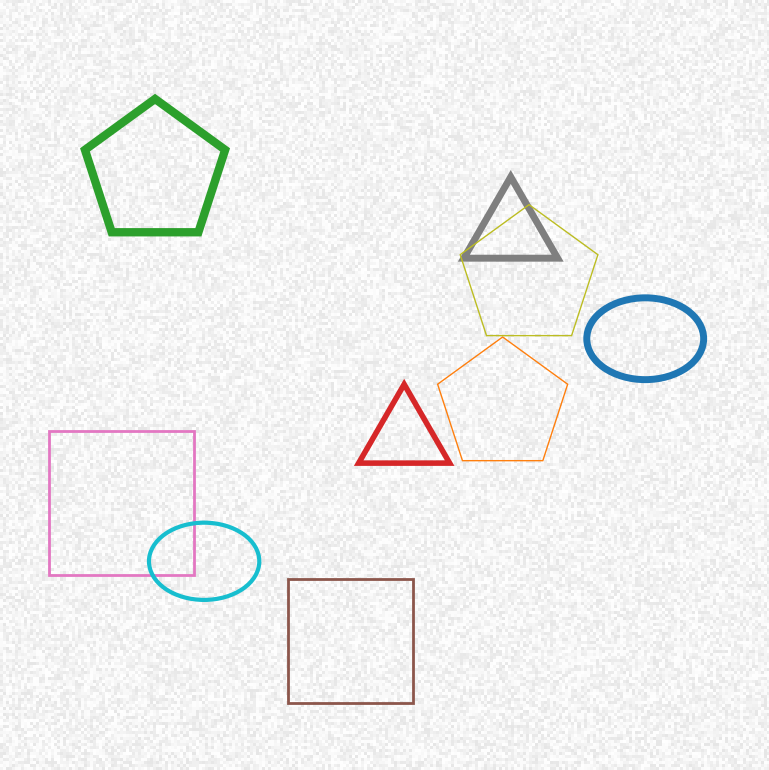[{"shape": "oval", "thickness": 2.5, "radius": 0.38, "center": [0.838, 0.56]}, {"shape": "pentagon", "thickness": 0.5, "radius": 0.44, "center": [0.653, 0.474]}, {"shape": "pentagon", "thickness": 3, "radius": 0.48, "center": [0.201, 0.776]}, {"shape": "triangle", "thickness": 2, "radius": 0.34, "center": [0.525, 0.433]}, {"shape": "square", "thickness": 1, "radius": 0.4, "center": [0.455, 0.167]}, {"shape": "square", "thickness": 1, "radius": 0.47, "center": [0.158, 0.347]}, {"shape": "triangle", "thickness": 2.5, "radius": 0.35, "center": [0.663, 0.7]}, {"shape": "pentagon", "thickness": 0.5, "radius": 0.47, "center": [0.687, 0.64]}, {"shape": "oval", "thickness": 1.5, "radius": 0.36, "center": [0.265, 0.271]}]